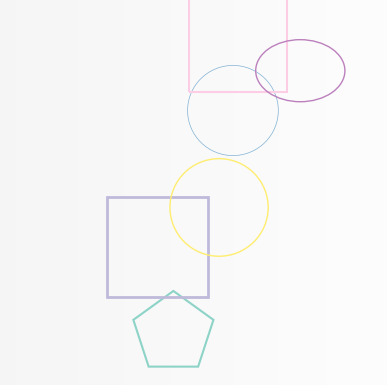[{"shape": "pentagon", "thickness": 1.5, "radius": 0.54, "center": [0.447, 0.136]}, {"shape": "square", "thickness": 2, "radius": 0.65, "center": [0.406, 0.358]}, {"shape": "circle", "thickness": 0.5, "radius": 0.59, "center": [0.601, 0.713]}, {"shape": "square", "thickness": 1.5, "radius": 0.63, "center": [0.614, 0.887]}, {"shape": "oval", "thickness": 1, "radius": 0.58, "center": [0.775, 0.816]}, {"shape": "circle", "thickness": 1, "radius": 0.63, "center": [0.565, 0.461]}]